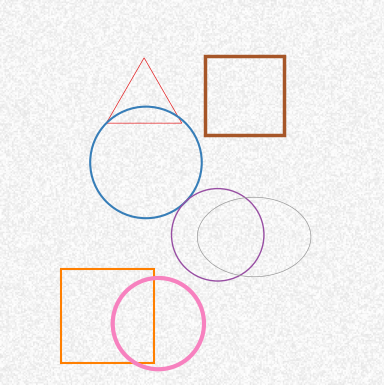[{"shape": "triangle", "thickness": 0.5, "radius": 0.57, "center": [0.374, 0.737]}, {"shape": "circle", "thickness": 1.5, "radius": 0.72, "center": [0.379, 0.578]}, {"shape": "circle", "thickness": 1, "radius": 0.6, "center": [0.566, 0.39]}, {"shape": "square", "thickness": 1.5, "radius": 0.61, "center": [0.28, 0.18]}, {"shape": "square", "thickness": 2.5, "radius": 0.51, "center": [0.634, 0.752]}, {"shape": "circle", "thickness": 3, "radius": 0.59, "center": [0.411, 0.159]}, {"shape": "oval", "thickness": 0.5, "radius": 0.74, "center": [0.66, 0.384]}]